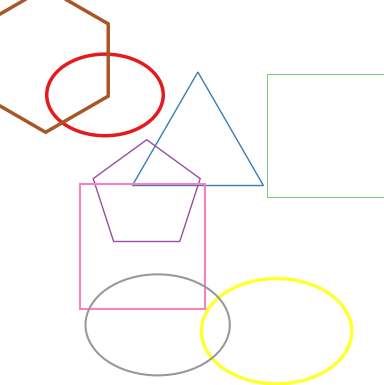[{"shape": "oval", "thickness": 2.5, "radius": 0.76, "center": [0.273, 0.753]}, {"shape": "triangle", "thickness": 1, "radius": 0.98, "center": [0.514, 0.616]}, {"shape": "square", "thickness": 0.5, "radius": 0.8, "center": [0.852, 0.649]}, {"shape": "pentagon", "thickness": 1, "radius": 0.73, "center": [0.381, 0.491]}, {"shape": "oval", "thickness": 2.5, "radius": 0.98, "center": [0.718, 0.14]}, {"shape": "hexagon", "thickness": 2.5, "radius": 0.94, "center": [0.119, 0.844]}, {"shape": "square", "thickness": 1.5, "radius": 0.81, "center": [0.371, 0.361]}, {"shape": "oval", "thickness": 1.5, "radius": 0.94, "center": [0.41, 0.156]}]